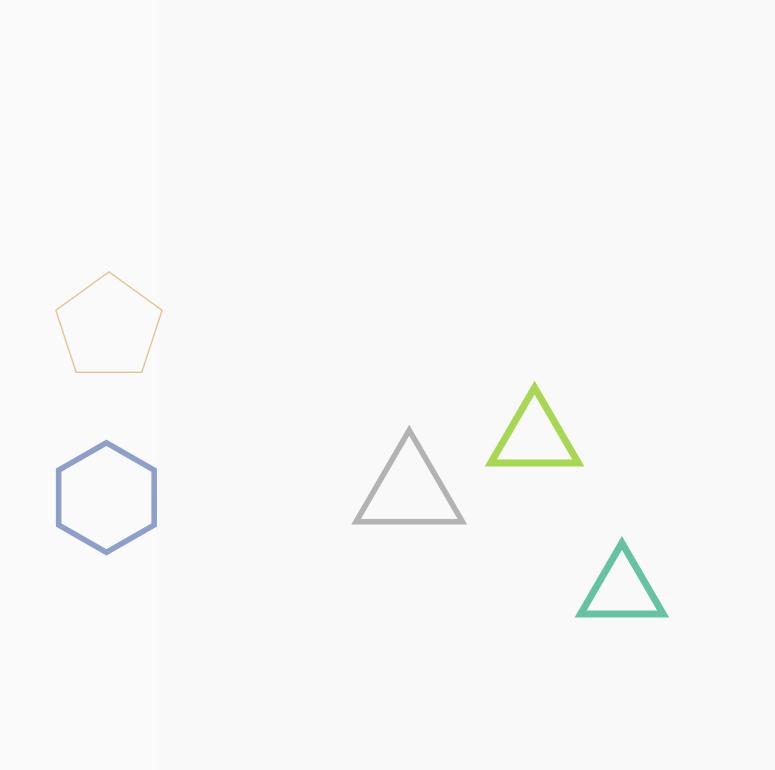[{"shape": "triangle", "thickness": 2.5, "radius": 0.31, "center": [0.802, 0.233]}, {"shape": "hexagon", "thickness": 2, "radius": 0.36, "center": [0.137, 0.354]}, {"shape": "triangle", "thickness": 2.5, "radius": 0.33, "center": [0.69, 0.431]}, {"shape": "pentagon", "thickness": 0.5, "radius": 0.36, "center": [0.141, 0.575]}, {"shape": "triangle", "thickness": 2, "radius": 0.4, "center": [0.528, 0.362]}]